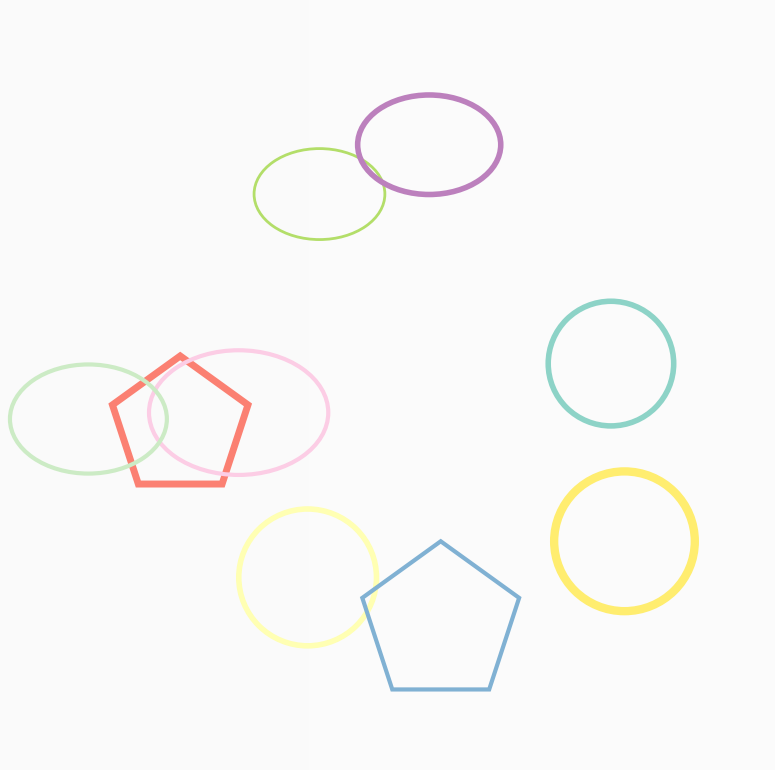[{"shape": "circle", "thickness": 2, "radius": 0.4, "center": [0.788, 0.528]}, {"shape": "circle", "thickness": 2, "radius": 0.44, "center": [0.397, 0.25]}, {"shape": "pentagon", "thickness": 2.5, "radius": 0.46, "center": [0.233, 0.446]}, {"shape": "pentagon", "thickness": 1.5, "radius": 0.53, "center": [0.569, 0.191]}, {"shape": "oval", "thickness": 1, "radius": 0.42, "center": [0.412, 0.748]}, {"shape": "oval", "thickness": 1.5, "radius": 0.58, "center": [0.308, 0.464]}, {"shape": "oval", "thickness": 2, "radius": 0.46, "center": [0.554, 0.812]}, {"shape": "oval", "thickness": 1.5, "radius": 0.51, "center": [0.114, 0.456]}, {"shape": "circle", "thickness": 3, "radius": 0.45, "center": [0.806, 0.297]}]